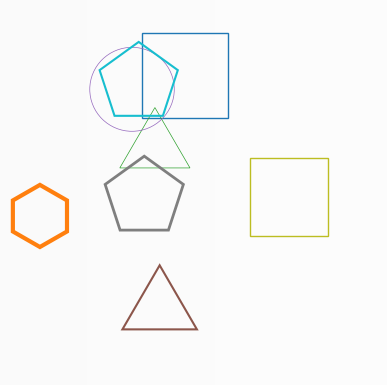[{"shape": "square", "thickness": 1, "radius": 0.55, "center": [0.478, 0.803]}, {"shape": "hexagon", "thickness": 3, "radius": 0.4, "center": [0.103, 0.439]}, {"shape": "triangle", "thickness": 0.5, "radius": 0.52, "center": [0.4, 0.616]}, {"shape": "circle", "thickness": 0.5, "radius": 0.55, "center": [0.341, 0.768]}, {"shape": "triangle", "thickness": 1.5, "radius": 0.55, "center": [0.412, 0.2]}, {"shape": "pentagon", "thickness": 2, "radius": 0.53, "center": [0.372, 0.488]}, {"shape": "square", "thickness": 1, "radius": 0.5, "center": [0.747, 0.488]}, {"shape": "pentagon", "thickness": 1.5, "radius": 0.53, "center": [0.358, 0.785]}]